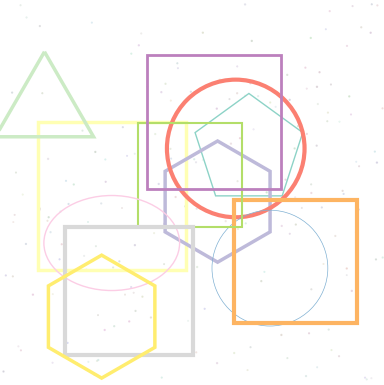[{"shape": "pentagon", "thickness": 1, "radius": 0.74, "center": [0.647, 0.61]}, {"shape": "square", "thickness": 2.5, "radius": 0.96, "center": [0.29, 0.491]}, {"shape": "hexagon", "thickness": 2.5, "radius": 0.79, "center": [0.565, 0.476]}, {"shape": "circle", "thickness": 3, "radius": 0.89, "center": [0.612, 0.614]}, {"shape": "circle", "thickness": 0.5, "radius": 0.75, "center": [0.701, 0.304]}, {"shape": "square", "thickness": 3, "radius": 0.8, "center": [0.767, 0.321]}, {"shape": "square", "thickness": 1.5, "radius": 0.68, "center": [0.494, 0.546]}, {"shape": "oval", "thickness": 1, "radius": 0.88, "center": [0.29, 0.369]}, {"shape": "square", "thickness": 3, "radius": 0.83, "center": [0.335, 0.245]}, {"shape": "square", "thickness": 2, "radius": 0.87, "center": [0.555, 0.682]}, {"shape": "triangle", "thickness": 2.5, "radius": 0.74, "center": [0.115, 0.718]}, {"shape": "hexagon", "thickness": 2.5, "radius": 0.8, "center": [0.264, 0.178]}]